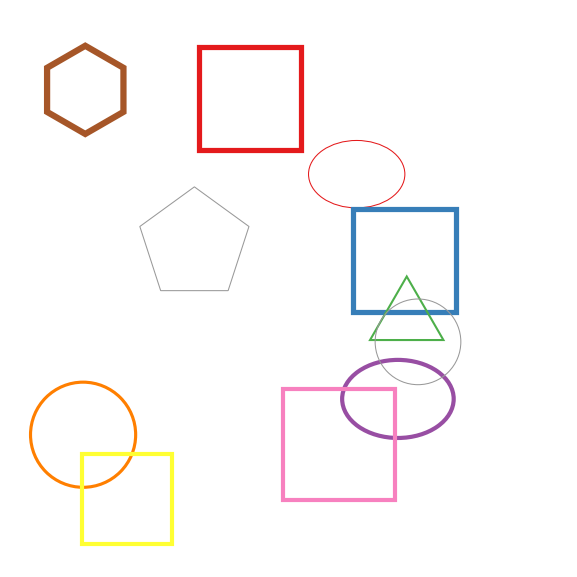[{"shape": "oval", "thickness": 0.5, "radius": 0.42, "center": [0.618, 0.698]}, {"shape": "square", "thickness": 2.5, "radius": 0.44, "center": [0.433, 0.829]}, {"shape": "square", "thickness": 2.5, "radius": 0.44, "center": [0.7, 0.548]}, {"shape": "triangle", "thickness": 1, "radius": 0.37, "center": [0.704, 0.447]}, {"shape": "oval", "thickness": 2, "radius": 0.48, "center": [0.689, 0.308]}, {"shape": "circle", "thickness": 1.5, "radius": 0.46, "center": [0.144, 0.246]}, {"shape": "square", "thickness": 2, "radius": 0.39, "center": [0.219, 0.136]}, {"shape": "hexagon", "thickness": 3, "radius": 0.38, "center": [0.148, 0.844]}, {"shape": "square", "thickness": 2, "radius": 0.48, "center": [0.587, 0.229]}, {"shape": "circle", "thickness": 0.5, "radius": 0.37, "center": [0.724, 0.407]}, {"shape": "pentagon", "thickness": 0.5, "radius": 0.5, "center": [0.337, 0.576]}]